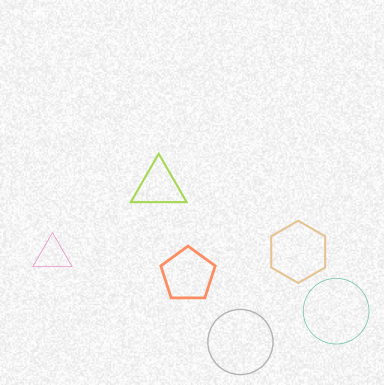[{"shape": "circle", "thickness": 0.5, "radius": 0.43, "center": [0.873, 0.192]}, {"shape": "pentagon", "thickness": 2, "radius": 0.37, "center": [0.488, 0.286]}, {"shape": "triangle", "thickness": 0.5, "radius": 0.3, "center": [0.136, 0.337]}, {"shape": "triangle", "thickness": 1.5, "radius": 0.42, "center": [0.412, 0.517]}, {"shape": "hexagon", "thickness": 1.5, "radius": 0.4, "center": [0.775, 0.346]}, {"shape": "circle", "thickness": 1, "radius": 0.42, "center": [0.625, 0.112]}]